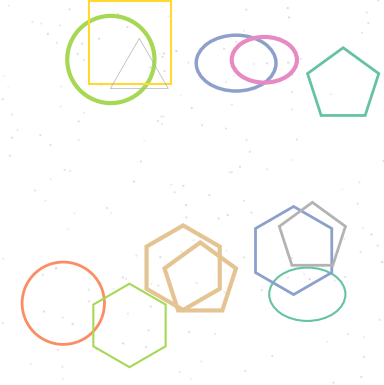[{"shape": "pentagon", "thickness": 2, "radius": 0.49, "center": [0.891, 0.779]}, {"shape": "oval", "thickness": 1.5, "radius": 0.49, "center": [0.798, 0.236]}, {"shape": "circle", "thickness": 2, "radius": 0.53, "center": [0.164, 0.212]}, {"shape": "hexagon", "thickness": 2, "radius": 0.57, "center": [0.763, 0.349]}, {"shape": "oval", "thickness": 2.5, "radius": 0.52, "center": [0.613, 0.836]}, {"shape": "oval", "thickness": 3, "radius": 0.42, "center": [0.687, 0.845]}, {"shape": "hexagon", "thickness": 1.5, "radius": 0.54, "center": [0.336, 0.155]}, {"shape": "circle", "thickness": 3, "radius": 0.57, "center": [0.288, 0.845]}, {"shape": "square", "thickness": 1.5, "radius": 0.54, "center": [0.338, 0.889]}, {"shape": "hexagon", "thickness": 3, "radius": 0.55, "center": [0.476, 0.305]}, {"shape": "pentagon", "thickness": 3, "radius": 0.49, "center": [0.52, 0.273]}, {"shape": "pentagon", "thickness": 2, "radius": 0.45, "center": [0.811, 0.384]}, {"shape": "triangle", "thickness": 0.5, "radius": 0.43, "center": [0.362, 0.813]}]